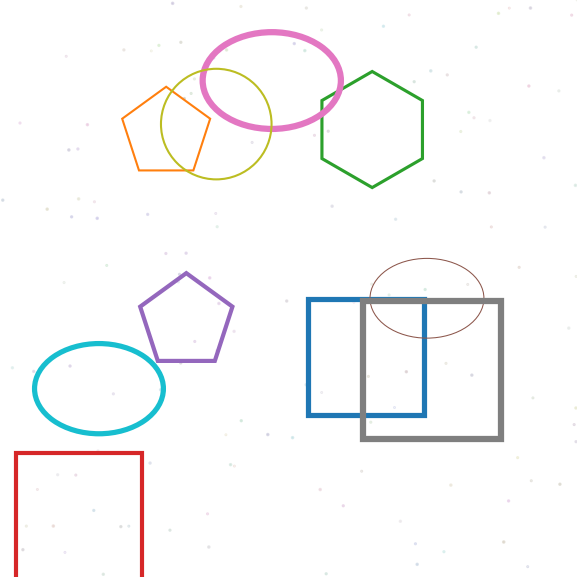[{"shape": "square", "thickness": 2.5, "radius": 0.5, "center": [0.634, 0.381]}, {"shape": "pentagon", "thickness": 1, "radius": 0.4, "center": [0.288, 0.769]}, {"shape": "hexagon", "thickness": 1.5, "radius": 0.5, "center": [0.644, 0.775]}, {"shape": "square", "thickness": 2, "radius": 0.54, "center": [0.137, 0.106]}, {"shape": "pentagon", "thickness": 2, "radius": 0.42, "center": [0.323, 0.442]}, {"shape": "oval", "thickness": 0.5, "radius": 0.49, "center": [0.739, 0.483]}, {"shape": "oval", "thickness": 3, "radius": 0.6, "center": [0.471, 0.86]}, {"shape": "square", "thickness": 3, "radius": 0.6, "center": [0.749, 0.359]}, {"shape": "circle", "thickness": 1, "radius": 0.48, "center": [0.374, 0.784]}, {"shape": "oval", "thickness": 2.5, "radius": 0.56, "center": [0.171, 0.326]}]